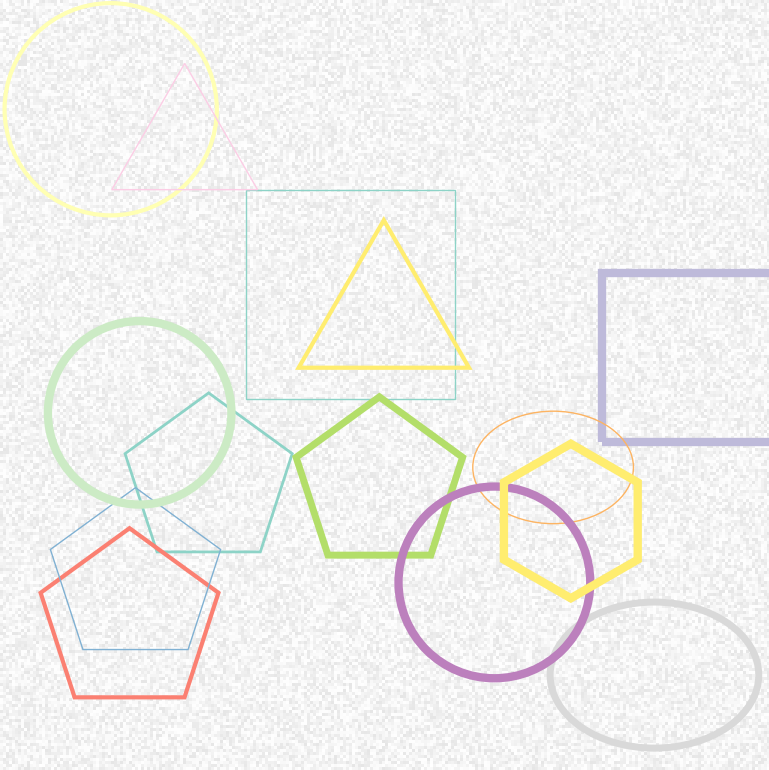[{"shape": "square", "thickness": 0.5, "radius": 0.68, "center": [0.455, 0.618]}, {"shape": "pentagon", "thickness": 1, "radius": 0.57, "center": [0.271, 0.376]}, {"shape": "circle", "thickness": 1.5, "radius": 0.69, "center": [0.144, 0.858]}, {"shape": "square", "thickness": 3, "radius": 0.55, "center": [0.891, 0.536]}, {"shape": "pentagon", "thickness": 1.5, "radius": 0.61, "center": [0.168, 0.193]}, {"shape": "pentagon", "thickness": 0.5, "radius": 0.58, "center": [0.176, 0.25]}, {"shape": "oval", "thickness": 0.5, "radius": 0.52, "center": [0.718, 0.393]}, {"shape": "pentagon", "thickness": 2.5, "radius": 0.57, "center": [0.493, 0.371]}, {"shape": "triangle", "thickness": 0.5, "radius": 0.55, "center": [0.24, 0.808]}, {"shape": "oval", "thickness": 2.5, "radius": 0.68, "center": [0.85, 0.123]}, {"shape": "circle", "thickness": 3, "radius": 0.62, "center": [0.642, 0.244]}, {"shape": "circle", "thickness": 3, "radius": 0.6, "center": [0.181, 0.464]}, {"shape": "triangle", "thickness": 1.5, "radius": 0.64, "center": [0.498, 0.586]}, {"shape": "hexagon", "thickness": 3, "radius": 0.5, "center": [0.741, 0.323]}]